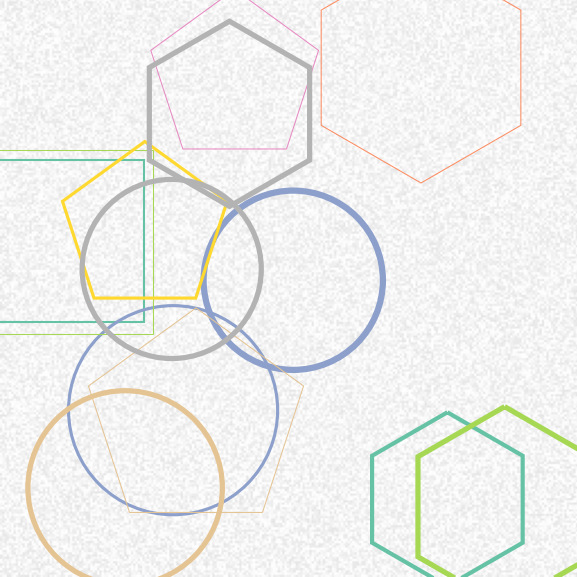[{"shape": "square", "thickness": 1, "radius": 0.7, "center": [0.109, 0.582]}, {"shape": "hexagon", "thickness": 2, "radius": 0.75, "center": [0.775, 0.135]}, {"shape": "hexagon", "thickness": 0.5, "radius": 1.0, "center": [0.729, 0.882]}, {"shape": "circle", "thickness": 3, "radius": 0.78, "center": [0.508, 0.514]}, {"shape": "circle", "thickness": 1.5, "radius": 0.91, "center": [0.3, 0.289]}, {"shape": "pentagon", "thickness": 0.5, "radius": 0.76, "center": [0.406, 0.865]}, {"shape": "hexagon", "thickness": 2.5, "radius": 0.87, "center": [0.874, 0.122]}, {"shape": "square", "thickness": 0.5, "radius": 0.8, "center": [0.106, 0.581]}, {"shape": "pentagon", "thickness": 1.5, "radius": 0.75, "center": [0.251, 0.604]}, {"shape": "circle", "thickness": 2.5, "radius": 0.84, "center": [0.217, 0.154]}, {"shape": "pentagon", "thickness": 0.5, "radius": 0.98, "center": [0.339, 0.27]}, {"shape": "hexagon", "thickness": 2.5, "radius": 0.8, "center": [0.397, 0.802]}, {"shape": "circle", "thickness": 2.5, "radius": 0.78, "center": [0.297, 0.533]}]